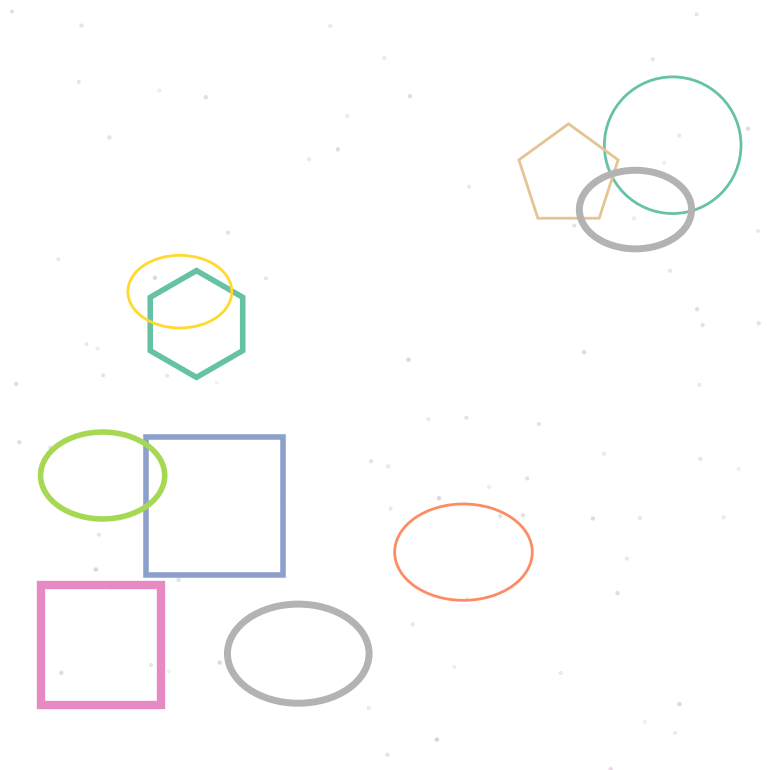[{"shape": "circle", "thickness": 1, "radius": 0.44, "center": [0.874, 0.811]}, {"shape": "hexagon", "thickness": 2, "radius": 0.35, "center": [0.255, 0.579]}, {"shape": "oval", "thickness": 1, "radius": 0.45, "center": [0.602, 0.283]}, {"shape": "square", "thickness": 2, "radius": 0.45, "center": [0.279, 0.343]}, {"shape": "square", "thickness": 3, "radius": 0.39, "center": [0.131, 0.162]}, {"shape": "oval", "thickness": 2, "radius": 0.4, "center": [0.133, 0.382]}, {"shape": "oval", "thickness": 1, "radius": 0.34, "center": [0.234, 0.621]}, {"shape": "pentagon", "thickness": 1, "radius": 0.34, "center": [0.738, 0.771]}, {"shape": "oval", "thickness": 2.5, "radius": 0.36, "center": [0.825, 0.728]}, {"shape": "oval", "thickness": 2.5, "radius": 0.46, "center": [0.387, 0.151]}]